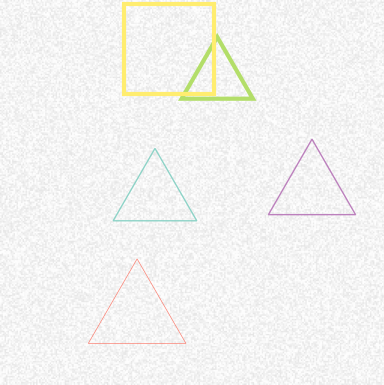[{"shape": "triangle", "thickness": 1, "radius": 0.63, "center": [0.403, 0.489]}, {"shape": "triangle", "thickness": 0.5, "radius": 0.73, "center": [0.356, 0.181]}, {"shape": "triangle", "thickness": 3, "radius": 0.53, "center": [0.564, 0.797]}, {"shape": "triangle", "thickness": 1, "radius": 0.65, "center": [0.81, 0.508]}, {"shape": "square", "thickness": 3, "radius": 0.58, "center": [0.439, 0.872]}]